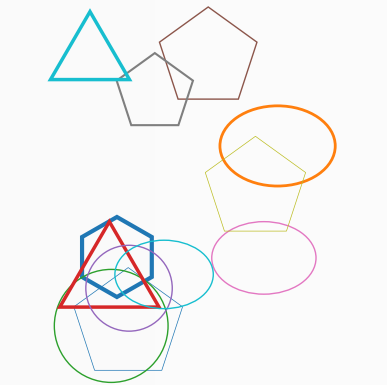[{"shape": "hexagon", "thickness": 3, "radius": 0.52, "center": [0.302, 0.332]}, {"shape": "pentagon", "thickness": 0.5, "radius": 0.74, "center": [0.331, 0.157]}, {"shape": "oval", "thickness": 2, "radius": 0.74, "center": [0.716, 0.621]}, {"shape": "circle", "thickness": 1, "radius": 0.73, "center": [0.287, 0.153]}, {"shape": "triangle", "thickness": 2.5, "radius": 0.74, "center": [0.282, 0.276]}, {"shape": "circle", "thickness": 1, "radius": 0.56, "center": [0.333, 0.251]}, {"shape": "pentagon", "thickness": 1, "radius": 0.66, "center": [0.537, 0.85]}, {"shape": "oval", "thickness": 1, "radius": 0.67, "center": [0.681, 0.33]}, {"shape": "pentagon", "thickness": 1.5, "radius": 0.52, "center": [0.4, 0.759]}, {"shape": "pentagon", "thickness": 0.5, "radius": 0.68, "center": [0.659, 0.51]}, {"shape": "oval", "thickness": 1, "radius": 0.63, "center": [0.423, 0.287]}, {"shape": "triangle", "thickness": 2.5, "radius": 0.59, "center": [0.232, 0.852]}]